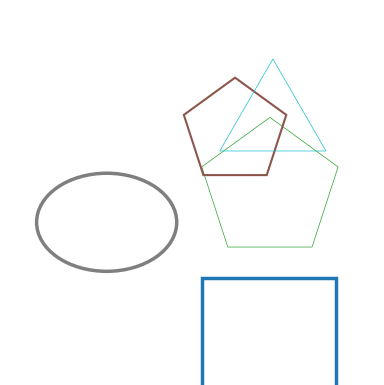[{"shape": "square", "thickness": 2.5, "radius": 0.87, "center": [0.699, 0.104]}, {"shape": "pentagon", "thickness": 0.5, "radius": 0.93, "center": [0.701, 0.509]}, {"shape": "pentagon", "thickness": 1.5, "radius": 0.7, "center": [0.611, 0.658]}, {"shape": "oval", "thickness": 2.5, "radius": 0.91, "center": [0.277, 0.423]}, {"shape": "triangle", "thickness": 0.5, "radius": 0.8, "center": [0.709, 0.688]}]